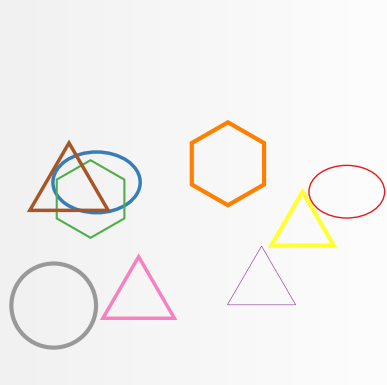[{"shape": "oval", "thickness": 1, "radius": 0.49, "center": [0.895, 0.502]}, {"shape": "oval", "thickness": 2.5, "radius": 0.56, "center": [0.249, 0.526]}, {"shape": "hexagon", "thickness": 1.5, "radius": 0.5, "center": [0.234, 0.483]}, {"shape": "triangle", "thickness": 0.5, "radius": 0.51, "center": [0.675, 0.259]}, {"shape": "hexagon", "thickness": 3, "radius": 0.54, "center": [0.588, 0.575]}, {"shape": "triangle", "thickness": 3, "radius": 0.47, "center": [0.781, 0.409]}, {"shape": "triangle", "thickness": 2.5, "radius": 0.58, "center": [0.178, 0.512]}, {"shape": "triangle", "thickness": 2.5, "radius": 0.53, "center": [0.358, 0.227]}, {"shape": "circle", "thickness": 3, "radius": 0.55, "center": [0.139, 0.206]}]